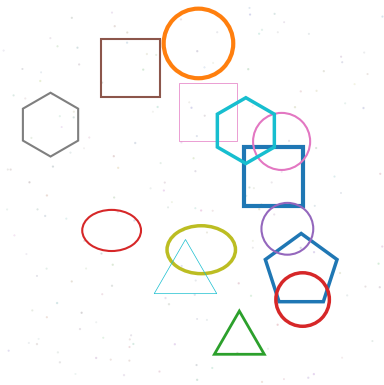[{"shape": "pentagon", "thickness": 2.5, "radius": 0.49, "center": [0.782, 0.296]}, {"shape": "square", "thickness": 3, "radius": 0.38, "center": [0.711, 0.541]}, {"shape": "circle", "thickness": 3, "radius": 0.45, "center": [0.515, 0.887]}, {"shape": "triangle", "thickness": 2, "radius": 0.37, "center": [0.622, 0.117]}, {"shape": "circle", "thickness": 2.5, "radius": 0.35, "center": [0.786, 0.222]}, {"shape": "oval", "thickness": 1.5, "radius": 0.38, "center": [0.29, 0.401]}, {"shape": "circle", "thickness": 1.5, "radius": 0.34, "center": [0.746, 0.406]}, {"shape": "square", "thickness": 1.5, "radius": 0.38, "center": [0.339, 0.823]}, {"shape": "circle", "thickness": 1.5, "radius": 0.37, "center": [0.731, 0.633]}, {"shape": "square", "thickness": 0.5, "radius": 0.38, "center": [0.54, 0.71]}, {"shape": "hexagon", "thickness": 1.5, "radius": 0.41, "center": [0.131, 0.676]}, {"shape": "oval", "thickness": 2.5, "radius": 0.44, "center": [0.523, 0.351]}, {"shape": "triangle", "thickness": 0.5, "radius": 0.47, "center": [0.482, 0.284]}, {"shape": "hexagon", "thickness": 2.5, "radius": 0.43, "center": [0.639, 0.661]}]